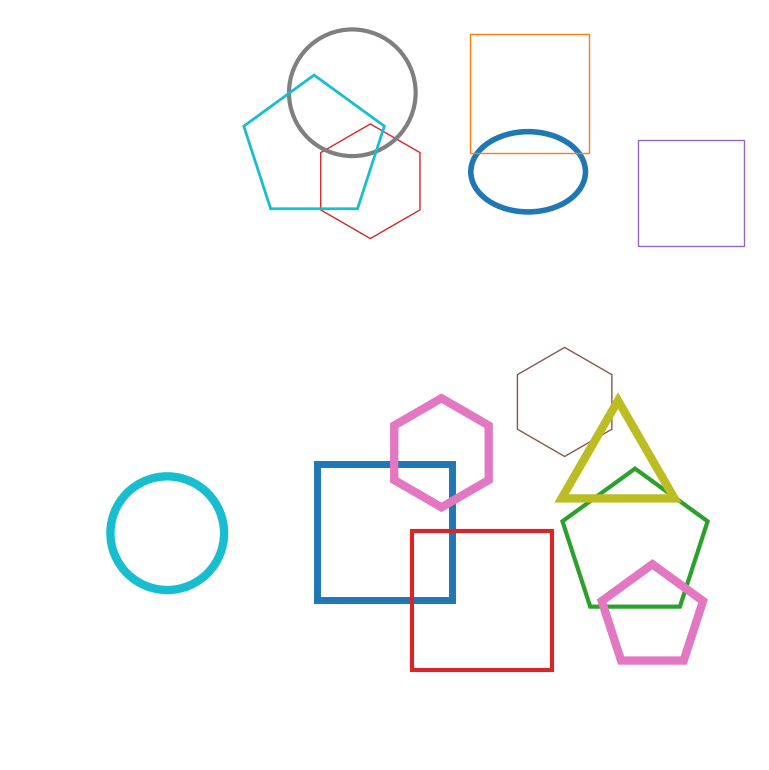[{"shape": "square", "thickness": 2.5, "radius": 0.44, "center": [0.499, 0.309]}, {"shape": "oval", "thickness": 2, "radius": 0.37, "center": [0.686, 0.777]}, {"shape": "square", "thickness": 0.5, "radius": 0.39, "center": [0.688, 0.879]}, {"shape": "pentagon", "thickness": 1.5, "radius": 0.5, "center": [0.825, 0.292]}, {"shape": "square", "thickness": 1.5, "radius": 0.45, "center": [0.626, 0.22]}, {"shape": "hexagon", "thickness": 0.5, "radius": 0.37, "center": [0.481, 0.765]}, {"shape": "square", "thickness": 0.5, "radius": 0.34, "center": [0.898, 0.749]}, {"shape": "hexagon", "thickness": 0.5, "radius": 0.35, "center": [0.733, 0.478]}, {"shape": "pentagon", "thickness": 3, "radius": 0.35, "center": [0.847, 0.198]}, {"shape": "hexagon", "thickness": 3, "radius": 0.35, "center": [0.573, 0.412]}, {"shape": "circle", "thickness": 1.5, "radius": 0.41, "center": [0.458, 0.88]}, {"shape": "triangle", "thickness": 3, "radius": 0.42, "center": [0.803, 0.395]}, {"shape": "pentagon", "thickness": 1, "radius": 0.48, "center": [0.408, 0.807]}, {"shape": "circle", "thickness": 3, "radius": 0.37, "center": [0.217, 0.308]}]